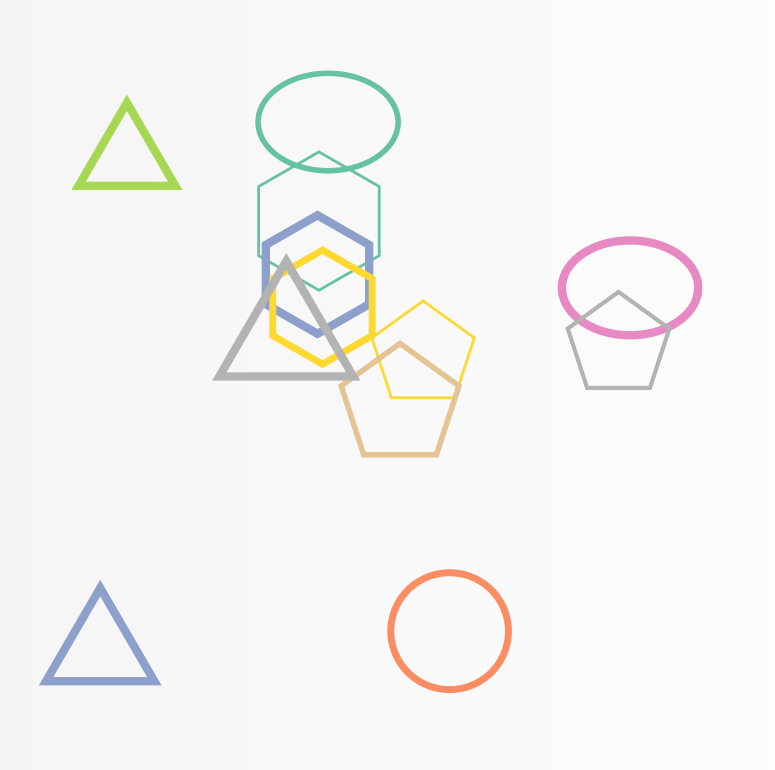[{"shape": "hexagon", "thickness": 1, "radius": 0.45, "center": [0.412, 0.713]}, {"shape": "oval", "thickness": 2, "radius": 0.45, "center": [0.423, 0.842]}, {"shape": "circle", "thickness": 2.5, "radius": 0.38, "center": [0.58, 0.18]}, {"shape": "hexagon", "thickness": 3, "radius": 0.38, "center": [0.41, 0.643]}, {"shape": "triangle", "thickness": 3, "radius": 0.4, "center": [0.129, 0.156]}, {"shape": "oval", "thickness": 3, "radius": 0.44, "center": [0.813, 0.626]}, {"shape": "triangle", "thickness": 3, "radius": 0.36, "center": [0.164, 0.795]}, {"shape": "hexagon", "thickness": 2.5, "radius": 0.37, "center": [0.416, 0.601]}, {"shape": "pentagon", "thickness": 1, "radius": 0.35, "center": [0.546, 0.54]}, {"shape": "pentagon", "thickness": 2, "radius": 0.4, "center": [0.516, 0.474]}, {"shape": "triangle", "thickness": 3, "radius": 0.5, "center": [0.369, 0.561]}, {"shape": "pentagon", "thickness": 1.5, "radius": 0.34, "center": [0.798, 0.552]}]